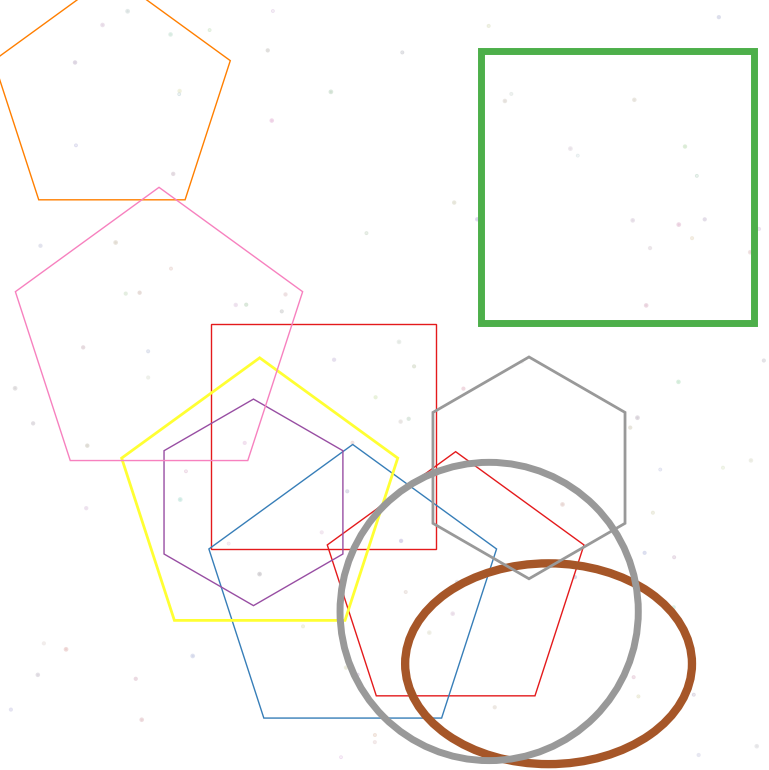[{"shape": "square", "thickness": 0.5, "radius": 0.73, "center": [0.42, 0.433]}, {"shape": "pentagon", "thickness": 0.5, "radius": 0.88, "center": [0.592, 0.238]}, {"shape": "pentagon", "thickness": 0.5, "radius": 0.98, "center": [0.458, 0.226]}, {"shape": "square", "thickness": 2.5, "radius": 0.88, "center": [0.802, 0.757]}, {"shape": "hexagon", "thickness": 0.5, "radius": 0.67, "center": [0.329, 0.348]}, {"shape": "pentagon", "thickness": 0.5, "radius": 0.81, "center": [0.145, 0.871]}, {"shape": "pentagon", "thickness": 1, "radius": 0.94, "center": [0.337, 0.347]}, {"shape": "oval", "thickness": 3, "radius": 0.93, "center": [0.712, 0.138]}, {"shape": "pentagon", "thickness": 0.5, "radius": 0.98, "center": [0.207, 0.561]}, {"shape": "circle", "thickness": 2.5, "radius": 0.97, "center": [0.635, 0.206]}, {"shape": "hexagon", "thickness": 1, "radius": 0.72, "center": [0.687, 0.392]}]